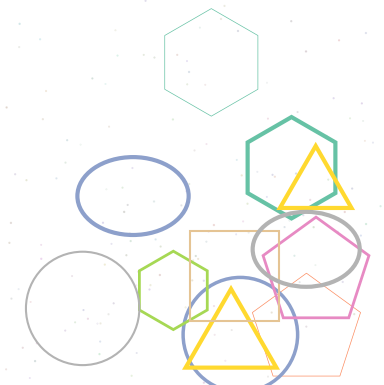[{"shape": "hexagon", "thickness": 0.5, "radius": 0.7, "center": [0.549, 0.838]}, {"shape": "hexagon", "thickness": 3, "radius": 0.66, "center": [0.757, 0.564]}, {"shape": "pentagon", "thickness": 0.5, "radius": 0.74, "center": [0.796, 0.143]}, {"shape": "oval", "thickness": 3, "radius": 0.72, "center": [0.346, 0.491]}, {"shape": "circle", "thickness": 2.5, "radius": 0.74, "center": [0.624, 0.131]}, {"shape": "pentagon", "thickness": 2, "radius": 0.72, "center": [0.821, 0.291]}, {"shape": "hexagon", "thickness": 2, "radius": 0.51, "center": [0.45, 0.246]}, {"shape": "triangle", "thickness": 3, "radius": 0.54, "center": [0.82, 0.514]}, {"shape": "triangle", "thickness": 3, "radius": 0.68, "center": [0.6, 0.113]}, {"shape": "square", "thickness": 1.5, "radius": 0.58, "center": [0.608, 0.283]}, {"shape": "oval", "thickness": 3, "radius": 0.7, "center": [0.795, 0.352]}, {"shape": "circle", "thickness": 1.5, "radius": 0.74, "center": [0.215, 0.199]}]